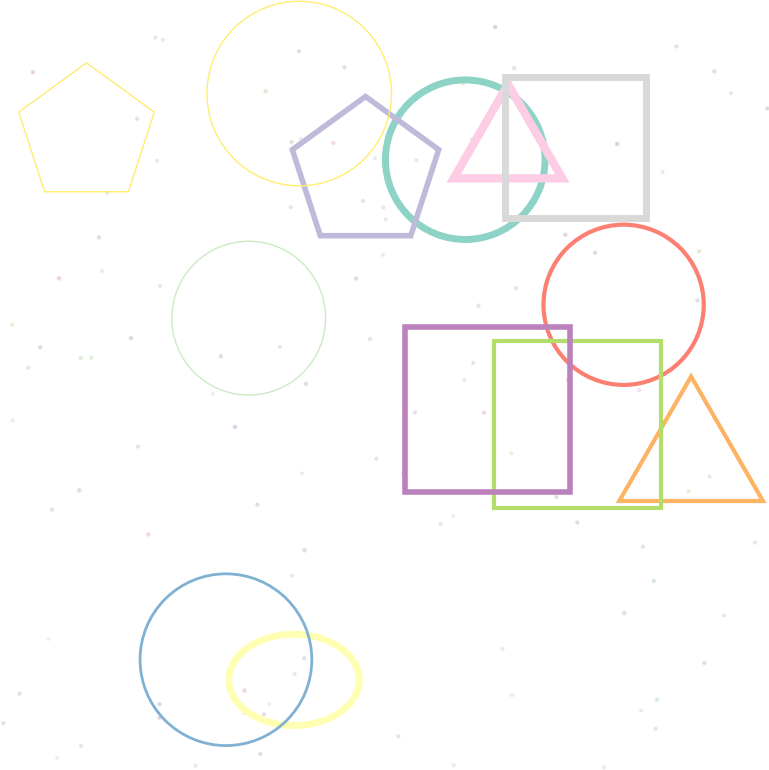[{"shape": "circle", "thickness": 2.5, "radius": 0.52, "center": [0.604, 0.793]}, {"shape": "oval", "thickness": 2.5, "radius": 0.42, "center": [0.382, 0.117]}, {"shape": "pentagon", "thickness": 2, "radius": 0.5, "center": [0.475, 0.775]}, {"shape": "circle", "thickness": 1.5, "radius": 0.52, "center": [0.81, 0.604]}, {"shape": "circle", "thickness": 1, "radius": 0.56, "center": [0.293, 0.143]}, {"shape": "triangle", "thickness": 1.5, "radius": 0.54, "center": [0.898, 0.403]}, {"shape": "square", "thickness": 1.5, "radius": 0.54, "center": [0.75, 0.449]}, {"shape": "triangle", "thickness": 3, "radius": 0.41, "center": [0.66, 0.809]}, {"shape": "square", "thickness": 2.5, "radius": 0.46, "center": [0.748, 0.808]}, {"shape": "square", "thickness": 2, "radius": 0.54, "center": [0.634, 0.468]}, {"shape": "circle", "thickness": 0.5, "radius": 0.5, "center": [0.323, 0.587]}, {"shape": "circle", "thickness": 0.5, "radius": 0.6, "center": [0.389, 0.879]}, {"shape": "pentagon", "thickness": 0.5, "radius": 0.46, "center": [0.112, 0.826]}]